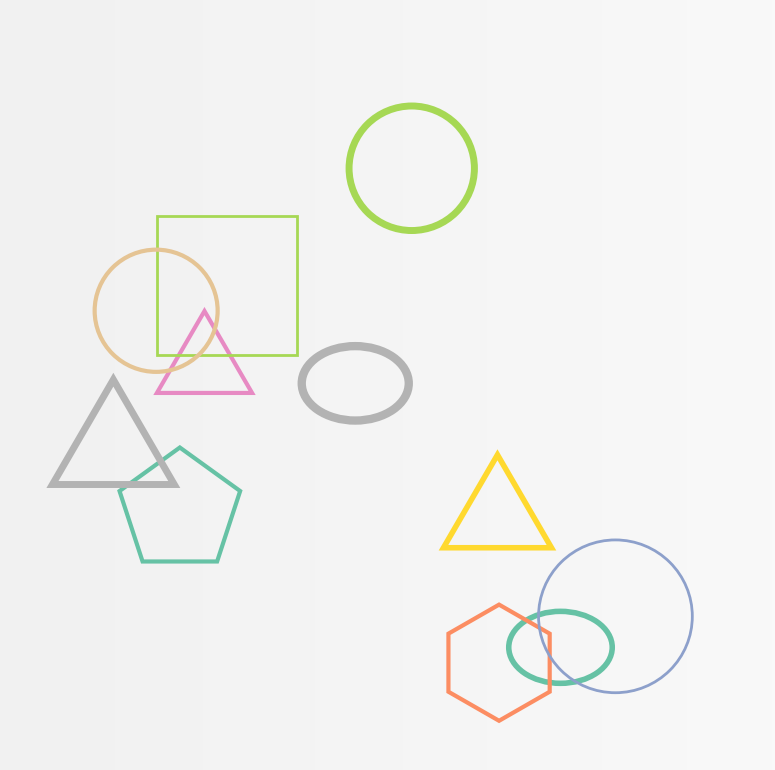[{"shape": "pentagon", "thickness": 1.5, "radius": 0.41, "center": [0.232, 0.337]}, {"shape": "oval", "thickness": 2, "radius": 0.33, "center": [0.723, 0.159]}, {"shape": "hexagon", "thickness": 1.5, "radius": 0.38, "center": [0.644, 0.139]}, {"shape": "circle", "thickness": 1, "radius": 0.5, "center": [0.794, 0.2]}, {"shape": "triangle", "thickness": 1.5, "radius": 0.35, "center": [0.264, 0.525]}, {"shape": "square", "thickness": 1, "radius": 0.45, "center": [0.293, 0.629]}, {"shape": "circle", "thickness": 2.5, "radius": 0.4, "center": [0.531, 0.781]}, {"shape": "triangle", "thickness": 2, "radius": 0.4, "center": [0.642, 0.329]}, {"shape": "circle", "thickness": 1.5, "radius": 0.4, "center": [0.201, 0.596]}, {"shape": "oval", "thickness": 3, "radius": 0.35, "center": [0.458, 0.502]}, {"shape": "triangle", "thickness": 2.5, "radius": 0.45, "center": [0.146, 0.416]}]